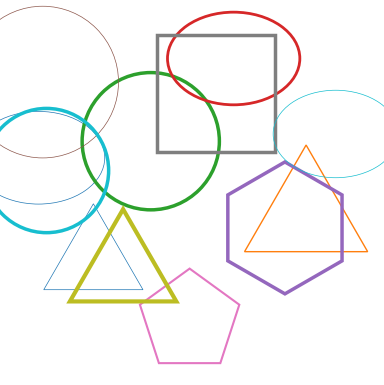[{"shape": "triangle", "thickness": 0.5, "radius": 0.74, "center": [0.243, 0.322]}, {"shape": "oval", "thickness": 0.5, "radius": 0.86, "center": [0.1, 0.59]}, {"shape": "triangle", "thickness": 1, "radius": 0.92, "center": [0.795, 0.439]}, {"shape": "circle", "thickness": 2.5, "radius": 0.89, "center": [0.392, 0.633]}, {"shape": "oval", "thickness": 2, "radius": 0.86, "center": [0.607, 0.848]}, {"shape": "hexagon", "thickness": 2.5, "radius": 0.86, "center": [0.74, 0.408]}, {"shape": "circle", "thickness": 0.5, "radius": 0.99, "center": [0.111, 0.787]}, {"shape": "pentagon", "thickness": 1.5, "radius": 0.68, "center": [0.493, 0.167]}, {"shape": "square", "thickness": 2.5, "radius": 0.76, "center": [0.56, 0.757]}, {"shape": "triangle", "thickness": 3, "radius": 0.8, "center": [0.32, 0.297]}, {"shape": "oval", "thickness": 0.5, "radius": 0.81, "center": [0.872, 0.652]}, {"shape": "circle", "thickness": 2.5, "radius": 0.81, "center": [0.121, 0.557]}]